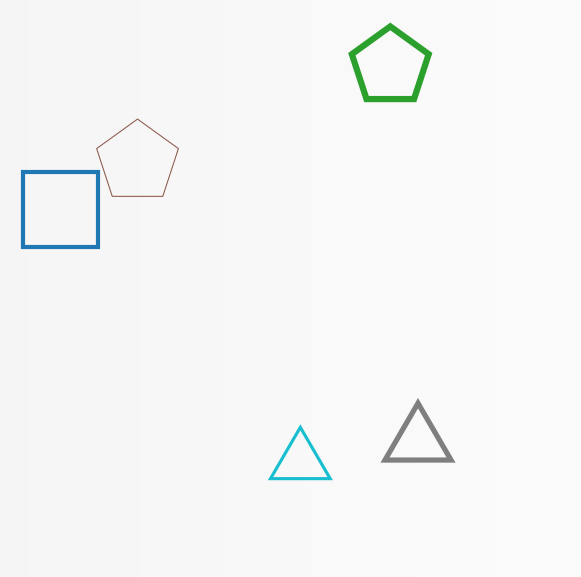[{"shape": "square", "thickness": 2, "radius": 0.32, "center": [0.104, 0.636]}, {"shape": "pentagon", "thickness": 3, "radius": 0.35, "center": [0.671, 0.884]}, {"shape": "pentagon", "thickness": 0.5, "radius": 0.37, "center": [0.237, 0.719]}, {"shape": "triangle", "thickness": 2.5, "radius": 0.33, "center": [0.719, 0.235]}, {"shape": "triangle", "thickness": 1.5, "radius": 0.3, "center": [0.517, 0.2]}]